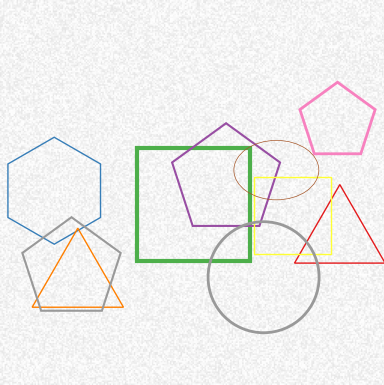[{"shape": "triangle", "thickness": 1, "radius": 0.68, "center": [0.883, 0.385]}, {"shape": "hexagon", "thickness": 1, "radius": 0.69, "center": [0.141, 0.505]}, {"shape": "square", "thickness": 3, "radius": 0.73, "center": [0.503, 0.469]}, {"shape": "pentagon", "thickness": 1.5, "radius": 0.74, "center": [0.587, 0.532]}, {"shape": "triangle", "thickness": 1, "radius": 0.68, "center": [0.202, 0.27]}, {"shape": "square", "thickness": 1, "radius": 0.5, "center": [0.76, 0.44]}, {"shape": "oval", "thickness": 0.5, "radius": 0.55, "center": [0.718, 0.558]}, {"shape": "pentagon", "thickness": 2, "radius": 0.51, "center": [0.877, 0.684]}, {"shape": "pentagon", "thickness": 1.5, "radius": 0.67, "center": [0.186, 0.301]}, {"shape": "circle", "thickness": 2, "radius": 0.72, "center": [0.685, 0.28]}]